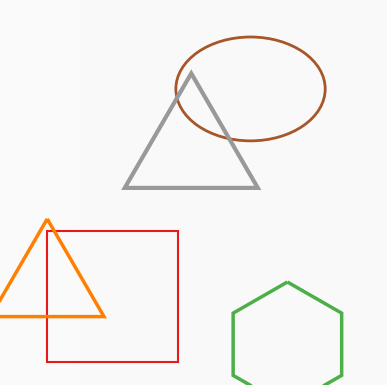[{"shape": "square", "thickness": 1.5, "radius": 0.85, "center": [0.29, 0.23]}, {"shape": "hexagon", "thickness": 2.5, "radius": 0.81, "center": [0.742, 0.106]}, {"shape": "triangle", "thickness": 2.5, "radius": 0.85, "center": [0.122, 0.262]}, {"shape": "oval", "thickness": 2, "radius": 0.96, "center": [0.647, 0.769]}, {"shape": "triangle", "thickness": 3, "radius": 0.99, "center": [0.494, 0.611]}]